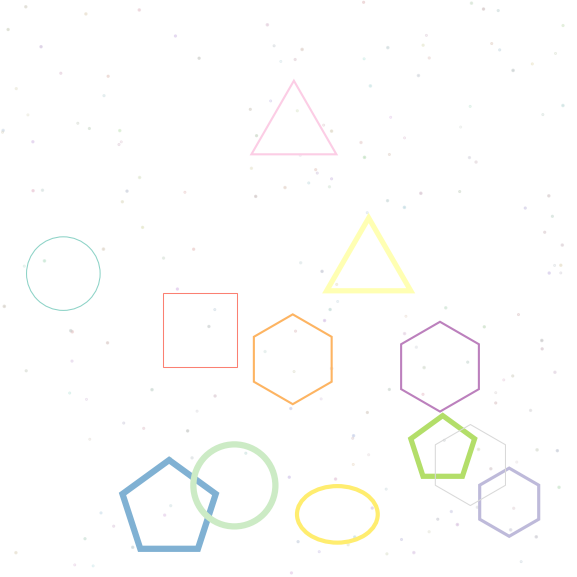[{"shape": "circle", "thickness": 0.5, "radius": 0.32, "center": [0.11, 0.525]}, {"shape": "triangle", "thickness": 2.5, "radius": 0.42, "center": [0.638, 0.538]}, {"shape": "hexagon", "thickness": 1.5, "radius": 0.3, "center": [0.882, 0.13]}, {"shape": "square", "thickness": 0.5, "radius": 0.32, "center": [0.346, 0.427]}, {"shape": "pentagon", "thickness": 3, "radius": 0.42, "center": [0.293, 0.118]}, {"shape": "hexagon", "thickness": 1, "radius": 0.39, "center": [0.507, 0.377]}, {"shape": "pentagon", "thickness": 2.5, "radius": 0.29, "center": [0.767, 0.221]}, {"shape": "triangle", "thickness": 1, "radius": 0.42, "center": [0.509, 0.774]}, {"shape": "hexagon", "thickness": 0.5, "radius": 0.35, "center": [0.815, 0.194]}, {"shape": "hexagon", "thickness": 1, "radius": 0.39, "center": [0.762, 0.364]}, {"shape": "circle", "thickness": 3, "radius": 0.36, "center": [0.406, 0.159]}, {"shape": "oval", "thickness": 2, "radius": 0.35, "center": [0.584, 0.108]}]